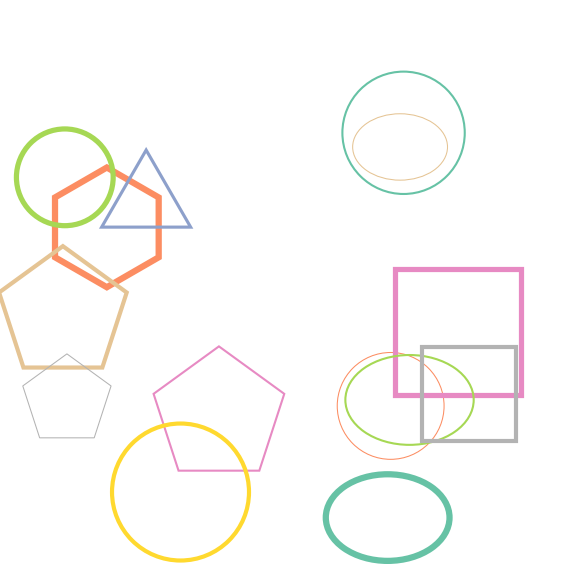[{"shape": "oval", "thickness": 3, "radius": 0.54, "center": [0.671, 0.103]}, {"shape": "circle", "thickness": 1, "radius": 0.53, "center": [0.699, 0.769]}, {"shape": "circle", "thickness": 0.5, "radius": 0.46, "center": [0.676, 0.296]}, {"shape": "hexagon", "thickness": 3, "radius": 0.52, "center": [0.185, 0.605]}, {"shape": "triangle", "thickness": 1.5, "radius": 0.44, "center": [0.253, 0.65]}, {"shape": "square", "thickness": 2.5, "radius": 0.55, "center": [0.793, 0.425]}, {"shape": "pentagon", "thickness": 1, "radius": 0.59, "center": [0.379, 0.28]}, {"shape": "circle", "thickness": 2.5, "radius": 0.42, "center": [0.112, 0.692]}, {"shape": "oval", "thickness": 1, "radius": 0.56, "center": [0.709, 0.307]}, {"shape": "circle", "thickness": 2, "radius": 0.59, "center": [0.313, 0.147]}, {"shape": "oval", "thickness": 0.5, "radius": 0.41, "center": [0.693, 0.745]}, {"shape": "pentagon", "thickness": 2, "radius": 0.58, "center": [0.109, 0.457]}, {"shape": "pentagon", "thickness": 0.5, "radius": 0.4, "center": [0.116, 0.306]}, {"shape": "square", "thickness": 2, "radius": 0.41, "center": [0.812, 0.317]}]